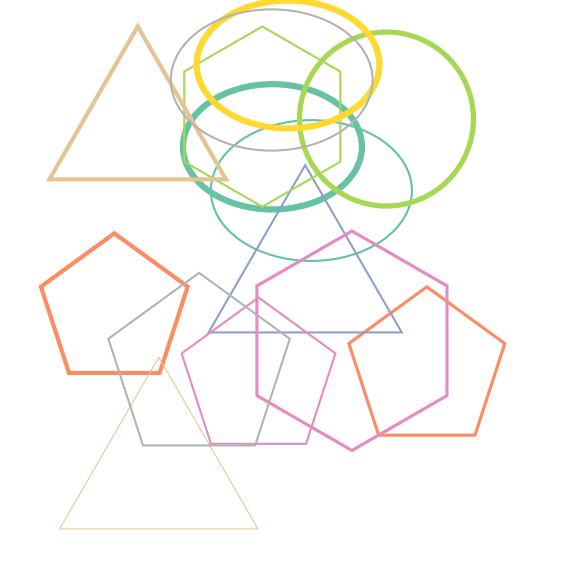[{"shape": "oval", "thickness": 1, "radius": 0.87, "center": [0.539, 0.669]}, {"shape": "oval", "thickness": 3, "radius": 0.77, "center": [0.472, 0.745]}, {"shape": "pentagon", "thickness": 2, "radius": 0.67, "center": [0.198, 0.461]}, {"shape": "pentagon", "thickness": 1.5, "radius": 0.71, "center": [0.739, 0.36]}, {"shape": "triangle", "thickness": 1, "radius": 0.97, "center": [0.528, 0.52]}, {"shape": "pentagon", "thickness": 1, "radius": 0.7, "center": [0.448, 0.344]}, {"shape": "hexagon", "thickness": 1.5, "radius": 0.95, "center": [0.609, 0.409]}, {"shape": "hexagon", "thickness": 1, "radius": 0.78, "center": [0.454, 0.797]}, {"shape": "circle", "thickness": 2.5, "radius": 0.75, "center": [0.669, 0.793]}, {"shape": "oval", "thickness": 3, "radius": 0.79, "center": [0.499, 0.887]}, {"shape": "triangle", "thickness": 0.5, "radius": 0.99, "center": [0.275, 0.182]}, {"shape": "triangle", "thickness": 2, "radius": 0.88, "center": [0.238, 0.777]}, {"shape": "pentagon", "thickness": 1, "radius": 0.83, "center": [0.345, 0.361]}, {"shape": "oval", "thickness": 1, "radius": 0.87, "center": [0.47, 0.861]}]